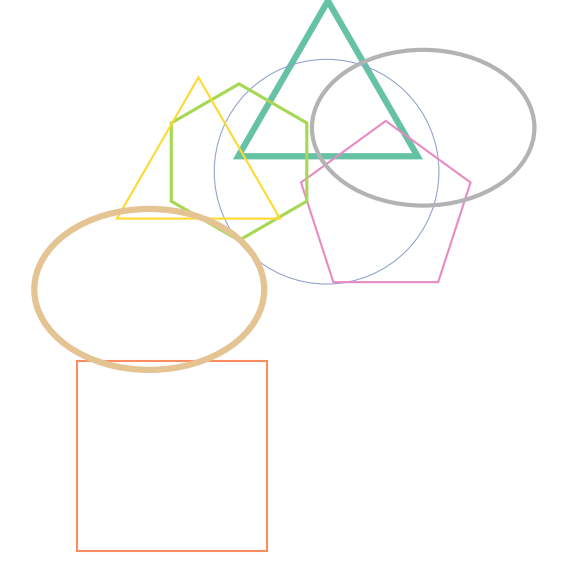[{"shape": "triangle", "thickness": 3, "radius": 0.9, "center": [0.568, 0.818]}, {"shape": "square", "thickness": 1, "radius": 0.82, "center": [0.297, 0.209]}, {"shape": "circle", "thickness": 0.5, "radius": 0.97, "center": [0.565, 0.702]}, {"shape": "pentagon", "thickness": 1, "radius": 0.77, "center": [0.668, 0.635]}, {"shape": "hexagon", "thickness": 1.5, "radius": 0.68, "center": [0.414, 0.718]}, {"shape": "triangle", "thickness": 1, "radius": 0.82, "center": [0.344, 0.702]}, {"shape": "oval", "thickness": 3, "radius": 1.0, "center": [0.258, 0.498]}, {"shape": "oval", "thickness": 2, "radius": 0.96, "center": [0.733, 0.778]}]